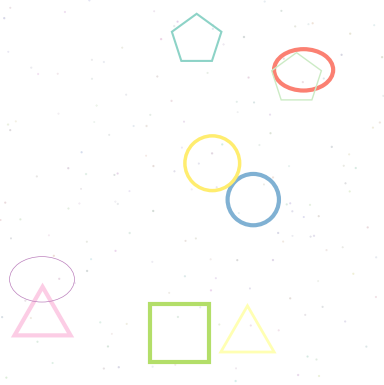[{"shape": "pentagon", "thickness": 1.5, "radius": 0.34, "center": [0.511, 0.897]}, {"shape": "triangle", "thickness": 2, "radius": 0.4, "center": [0.643, 0.126]}, {"shape": "oval", "thickness": 3, "radius": 0.38, "center": [0.789, 0.819]}, {"shape": "circle", "thickness": 3, "radius": 0.33, "center": [0.658, 0.482]}, {"shape": "square", "thickness": 3, "radius": 0.38, "center": [0.466, 0.136]}, {"shape": "triangle", "thickness": 3, "radius": 0.42, "center": [0.111, 0.171]}, {"shape": "oval", "thickness": 0.5, "radius": 0.42, "center": [0.109, 0.274]}, {"shape": "pentagon", "thickness": 1, "radius": 0.34, "center": [0.77, 0.795]}, {"shape": "circle", "thickness": 2.5, "radius": 0.36, "center": [0.551, 0.576]}]